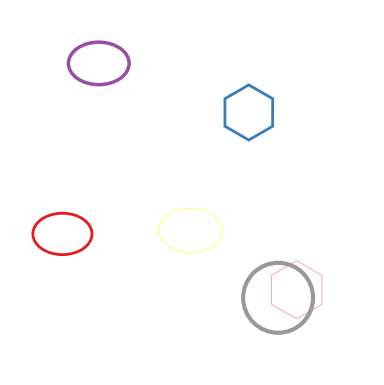[{"shape": "oval", "thickness": 2, "radius": 0.38, "center": [0.162, 0.392]}, {"shape": "hexagon", "thickness": 2, "radius": 0.36, "center": [0.646, 0.708]}, {"shape": "oval", "thickness": 2.5, "radius": 0.39, "center": [0.257, 0.835]}, {"shape": "oval", "thickness": 0.5, "radius": 0.41, "center": [0.495, 0.401]}, {"shape": "hexagon", "thickness": 0.5, "radius": 0.38, "center": [0.771, 0.247]}, {"shape": "circle", "thickness": 3, "radius": 0.45, "center": [0.722, 0.227]}]